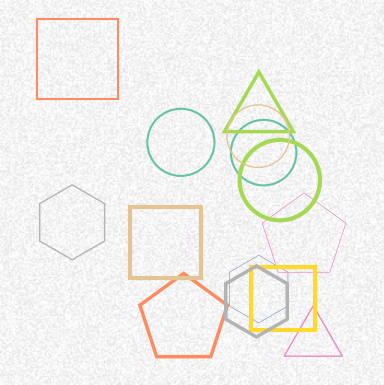[{"shape": "circle", "thickness": 1.5, "radius": 0.43, "center": [0.685, 0.604]}, {"shape": "circle", "thickness": 1.5, "radius": 0.44, "center": [0.47, 0.63]}, {"shape": "pentagon", "thickness": 2.5, "radius": 0.6, "center": [0.477, 0.17]}, {"shape": "square", "thickness": 1.5, "radius": 0.52, "center": [0.201, 0.846]}, {"shape": "hexagon", "thickness": 0.5, "radius": 0.44, "center": [0.672, 0.249]}, {"shape": "pentagon", "thickness": 0.5, "radius": 0.57, "center": [0.79, 0.385]}, {"shape": "triangle", "thickness": 1, "radius": 0.44, "center": [0.814, 0.119]}, {"shape": "triangle", "thickness": 2.5, "radius": 0.52, "center": [0.672, 0.71]}, {"shape": "circle", "thickness": 3, "radius": 0.52, "center": [0.727, 0.532]}, {"shape": "square", "thickness": 3, "radius": 0.41, "center": [0.736, 0.225]}, {"shape": "square", "thickness": 3, "radius": 0.47, "center": [0.43, 0.37]}, {"shape": "circle", "thickness": 1, "radius": 0.41, "center": [0.671, 0.646]}, {"shape": "hexagon", "thickness": 1, "radius": 0.49, "center": [0.187, 0.423]}, {"shape": "hexagon", "thickness": 2.5, "radius": 0.46, "center": [0.666, 0.217]}]